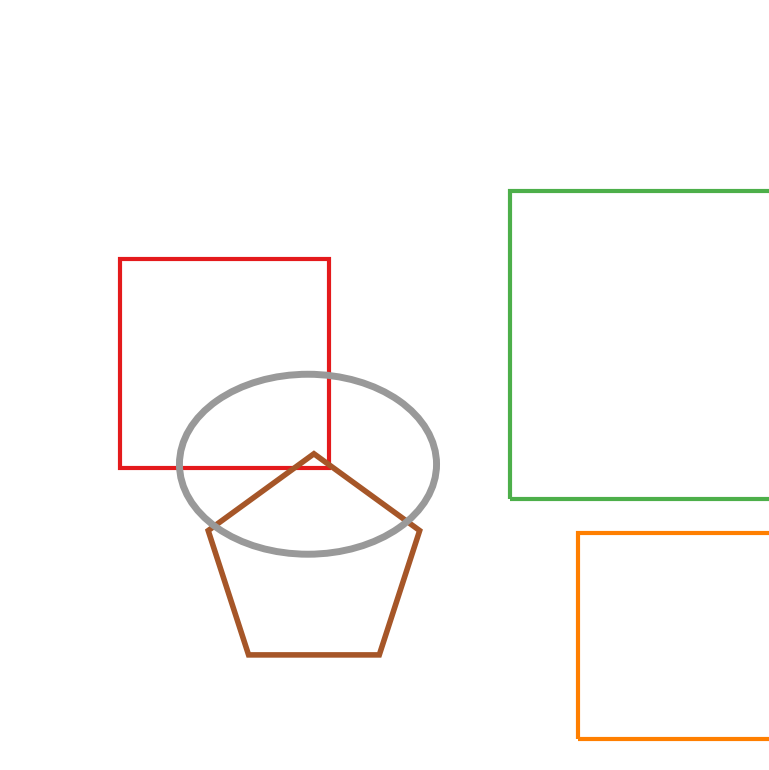[{"shape": "square", "thickness": 1.5, "radius": 0.68, "center": [0.291, 0.528]}, {"shape": "square", "thickness": 1.5, "radius": 1.0, "center": [0.862, 0.552]}, {"shape": "square", "thickness": 1.5, "radius": 0.67, "center": [0.884, 0.174]}, {"shape": "pentagon", "thickness": 2, "radius": 0.72, "center": [0.408, 0.266]}, {"shape": "oval", "thickness": 2.5, "radius": 0.83, "center": [0.4, 0.397]}]